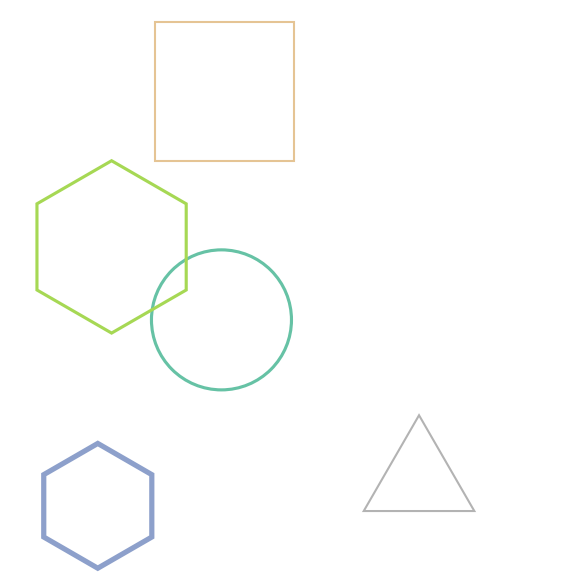[{"shape": "circle", "thickness": 1.5, "radius": 0.61, "center": [0.383, 0.445]}, {"shape": "hexagon", "thickness": 2.5, "radius": 0.54, "center": [0.169, 0.123]}, {"shape": "hexagon", "thickness": 1.5, "radius": 0.75, "center": [0.193, 0.572]}, {"shape": "square", "thickness": 1, "radius": 0.6, "center": [0.389, 0.841]}, {"shape": "triangle", "thickness": 1, "radius": 0.55, "center": [0.726, 0.17]}]